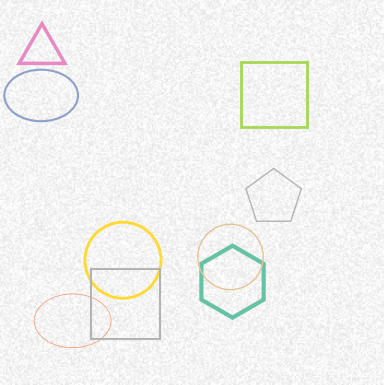[{"shape": "hexagon", "thickness": 3, "radius": 0.47, "center": [0.604, 0.268]}, {"shape": "oval", "thickness": 0.5, "radius": 0.5, "center": [0.189, 0.167]}, {"shape": "oval", "thickness": 1.5, "radius": 0.48, "center": [0.107, 0.752]}, {"shape": "triangle", "thickness": 2.5, "radius": 0.34, "center": [0.109, 0.87]}, {"shape": "square", "thickness": 2, "radius": 0.42, "center": [0.711, 0.754]}, {"shape": "circle", "thickness": 2, "radius": 0.49, "center": [0.319, 0.324]}, {"shape": "circle", "thickness": 1, "radius": 0.42, "center": [0.599, 0.332]}, {"shape": "pentagon", "thickness": 1, "radius": 0.38, "center": [0.711, 0.487]}, {"shape": "square", "thickness": 1.5, "radius": 0.45, "center": [0.326, 0.21]}]